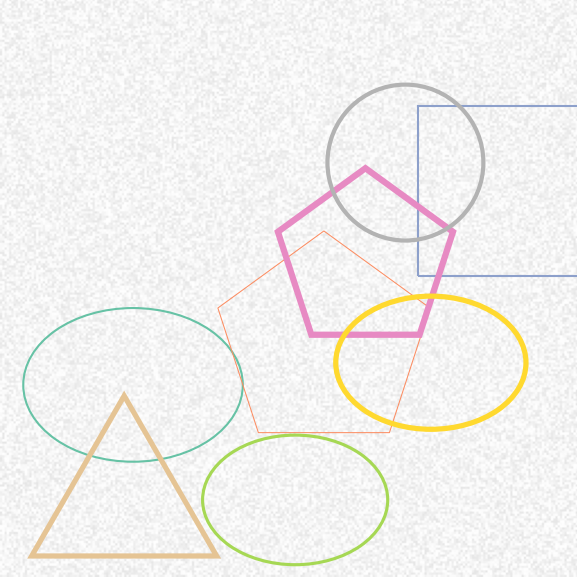[{"shape": "oval", "thickness": 1, "radius": 0.95, "center": [0.23, 0.333]}, {"shape": "pentagon", "thickness": 0.5, "radius": 0.97, "center": [0.561, 0.406]}, {"shape": "square", "thickness": 1, "radius": 0.74, "center": [0.871, 0.669]}, {"shape": "pentagon", "thickness": 3, "radius": 0.8, "center": [0.633, 0.548]}, {"shape": "oval", "thickness": 1.5, "radius": 0.8, "center": [0.511, 0.133]}, {"shape": "oval", "thickness": 2.5, "radius": 0.82, "center": [0.746, 0.371]}, {"shape": "triangle", "thickness": 2.5, "radius": 0.92, "center": [0.215, 0.129]}, {"shape": "circle", "thickness": 2, "radius": 0.67, "center": [0.702, 0.718]}]